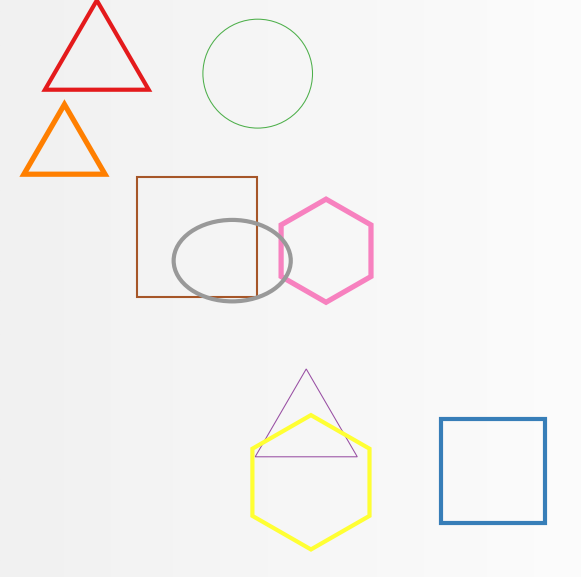[{"shape": "triangle", "thickness": 2, "radius": 0.52, "center": [0.167, 0.895]}, {"shape": "square", "thickness": 2, "radius": 0.45, "center": [0.848, 0.183]}, {"shape": "circle", "thickness": 0.5, "radius": 0.47, "center": [0.443, 0.872]}, {"shape": "triangle", "thickness": 0.5, "radius": 0.51, "center": [0.527, 0.259]}, {"shape": "triangle", "thickness": 2.5, "radius": 0.4, "center": [0.111, 0.738]}, {"shape": "hexagon", "thickness": 2, "radius": 0.58, "center": [0.535, 0.164]}, {"shape": "square", "thickness": 1, "radius": 0.52, "center": [0.339, 0.588]}, {"shape": "hexagon", "thickness": 2.5, "radius": 0.45, "center": [0.561, 0.565]}, {"shape": "oval", "thickness": 2, "radius": 0.5, "center": [0.399, 0.548]}]